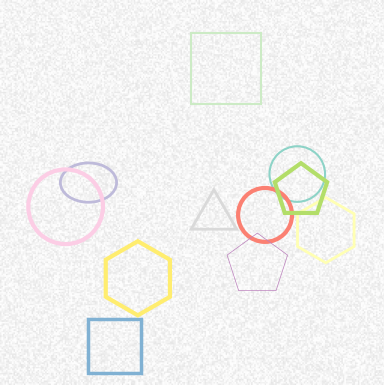[{"shape": "circle", "thickness": 1.5, "radius": 0.36, "center": [0.772, 0.548]}, {"shape": "hexagon", "thickness": 2, "radius": 0.42, "center": [0.846, 0.402]}, {"shape": "oval", "thickness": 2, "radius": 0.36, "center": [0.23, 0.526]}, {"shape": "circle", "thickness": 3, "radius": 0.35, "center": [0.688, 0.442]}, {"shape": "square", "thickness": 2.5, "radius": 0.35, "center": [0.297, 0.102]}, {"shape": "pentagon", "thickness": 3, "radius": 0.36, "center": [0.782, 0.505]}, {"shape": "circle", "thickness": 3, "radius": 0.49, "center": [0.171, 0.463]}, {"shape": "triangle", "thickness": 2, "radius": 0.34, "center": [0.556, 0.439]}, {"shape": "pentagon", "thickness": 0.5, "radius": 0.41, "center": [0.668, 0.312]}, {"shape": "square", "thickness": 1.5, "radius": 0.46, "center": [0.587, 0.822]}, {"shape": "hexagon", "thickness": 3, "radius": 0.48, "center": [0.358, 0.277]}]